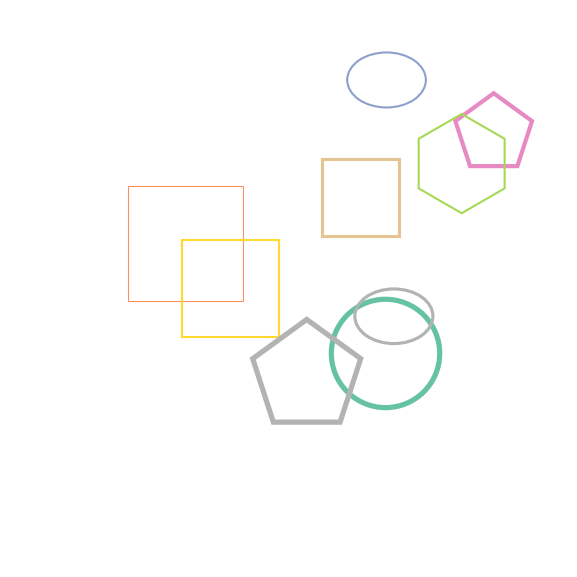[{"shape": "circle", "thickness": 2.5, "radius": 0.47, "center": [0.668, 0.387]}, {"shape": "square", "thickness": 0.5, "radius": 0.5, "center": [0.321, 0.577]}, {"shape": "oval", "thickness": 1, "radius": 0.34, "center": [0.669, 0.861]}, {"shape": "pentagon", "thickness": 2, "radius": 0.35, "center": [0.855, 0.768]}, {"shape": "hexagon", "thickness": 1, "radius": 0.43, "center": [0.799, 0.716]}, {"shape": "square", "thickness": 1, "radius": 0.42, "center": [0.399, 0.5]}, {"shape": "square", "thickness": 1.5, "radius": 0.33, "center": [0.624, 0.658]}, {"shape": "pentagon", "thickness": 2.5, "radius": 0.49, "center": [0.531, 0.348]}, {"shape": "oval", "thickness": 1.5, "radius": 0.34, "center": [0.682, 0.452]}]